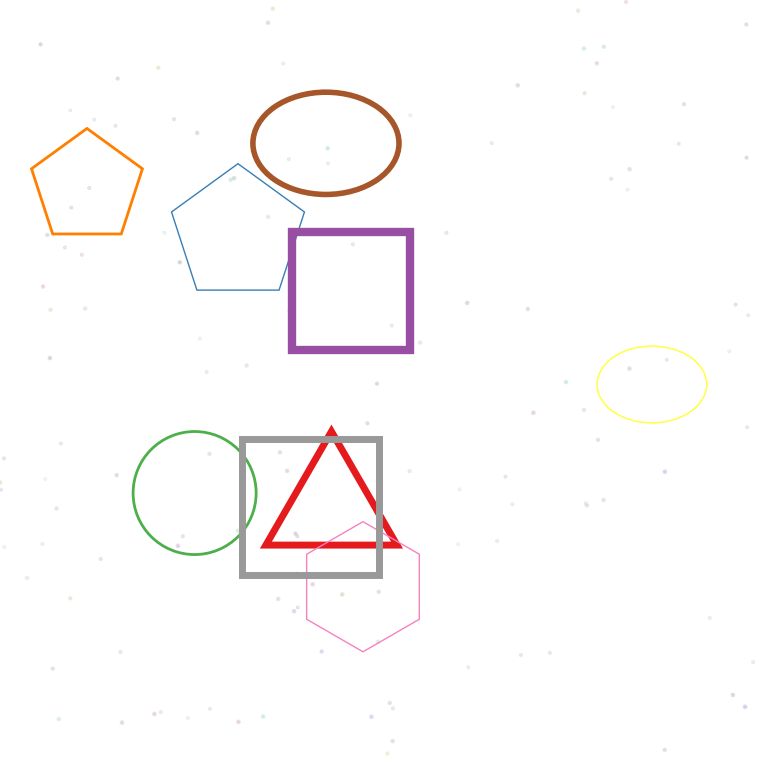[{"shape": "triangle", "thickness": 2.5, "radius": 0.49, "center": [0.43, 0.341]}, {"shape": "pentagon", "thickness": 0.5, "radius": 0.45, "center": [0.309, 0.697]}, {"shape": "circle", "thickness": 1, "radius": 0.4, "center": [0.253, 0.36]}, {"shape": "square", "thickness": 3, "radius": 0.38, "center": [0.456, 0.622]}, {"shape": "pentagon", "thickness": 1, "radius": 0.38, "center": [0.113, 0.757]}, {"shape": "oval", "thickness": 0.5, "radius": 0.36, "center": [0.847, 0.501]}, {"shape": "oval", "thickness": 2, "radius": 0.47, "center": [0.423, 0.814]}, {"shape": "hexagon", "thickness": 0.5, "radius": 0.42, "center": [0.471, 0.238]}, {"shape": "square", "thickness": 2.5, "radius": 0.44, "center": [0.403, 0.342]}]